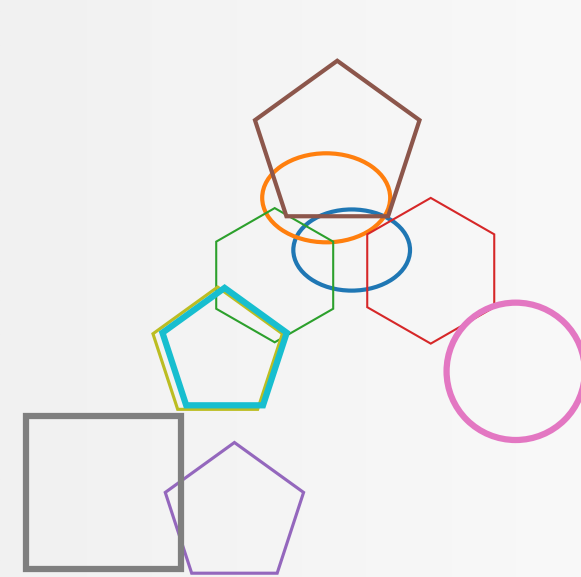[{"shape": "oval", "thickness": 2, "radius": 0.5, "center": [0.605, 0.566]}, {"shape": "oval", "thickness": 2, "radius": 0.55, "center": [0.561, 0.657]}, {"shape": "hexagon", "thickness": 1, "radius": 0.58, "center": [0.473, 0.523]}, {"shape": "hexagon", "thickness": 1, "radius": 0.63, "center": [0.741, 0.53]}, {"shape": "pentagon", "thickness": 1.5, "radius": 0.63, "center": [0.403, 0.108]}, {"shape": "pentagon", "thickness": 2, "radius": 0.74, "center": [0.58, 0.745]}, {"shape": "circle", "thickness": 3, "radius": 0.59, "center": [0.887, 0.356]}, {"shape": "square", "thickness": 3, "radius": 0.66, "center": [0.178, 0.147]}, {"shape": "pentagon", "thickness": 1.5, "radius": 0.59, "center": [0.374, 0.385]}, {"shape": "pentagon", "thickness": 3, "radius": 0.56, "center": [0.386, 0.388]}]